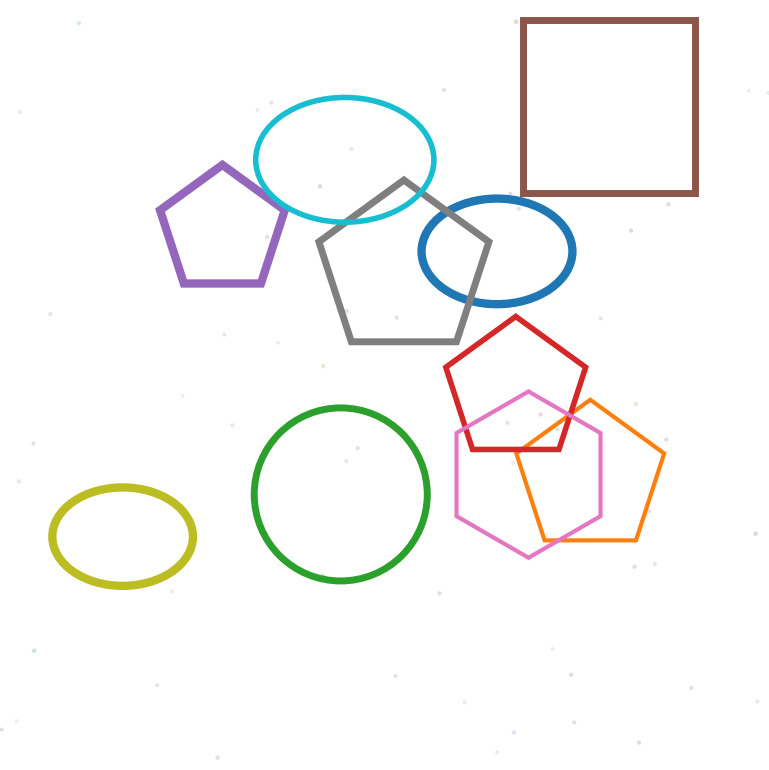[{"shape": "oval", "thickness": 3, "radius": 0.49, "center": [0.645, 0.674]}, {"shape": "pentagon", "thickness": 1.5, "radius": 0.5, "center": [0.767, 0.38]}, {"shape": "circle", "thickness": 2.5, "radius": 0.56, "center": [0.443, 0.358]}, {"shape": "pentagon", "thickness": 2, "radius": 0.48, "center": [0.67, 0.494]}, {"shape": "pentagon", "thickness": 3, "radius": 0.43, "center": [0.289, 0.701]}, {"shape": "square", "thickness": 2.5, "radius": 0.56, "center": [0.791, 0.862]}, {"shape": "hexagon", "thickness": 1.5, "radius": 0.54, "center": [0.686, 0.384]}, {"shape": "pentagon", "thickness": 2.5, "radius": 0.58, "center": [0.525, 0.65]}, {"shape": "oval", "thickness": 3, "radius": 0.46, "center": [0.159, 0.303]}, {"shape": "oval", "thickness": 2, "radius": 0.58, "center": [0.448, 0.792]}]